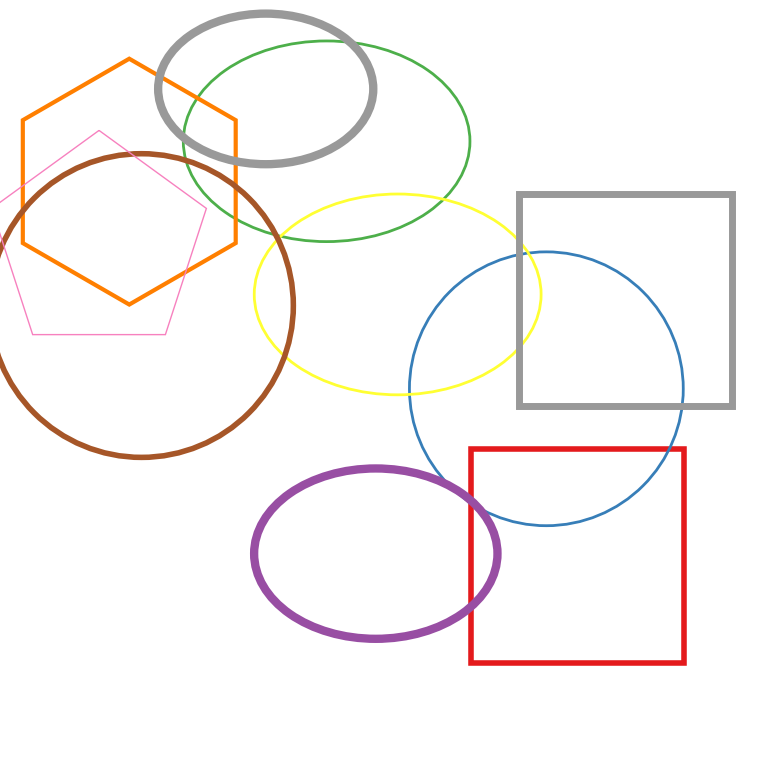[{"shape": "square", "thickness": 2, "radius": 0.69, "center": [0.75, 0.278]}, {"shape": "circle", "thickness": 1, "radius": 0.89, "center": [0.71, 0.495]}, {"shape": "oval", "thickness": 1, "radius": 0.93, "center": [0.424, 0.817]}, {"shape": "oval", "thickness": 3, "radius": 0.79, "center": [0.488, 0.281]}, {"shape": "hexagon", "thickness": 1.5, "radius": 0.8, "center": [0.168, 0.764]}, {"shape": "oval", "thickness": 1, "radius": 0.93, "center": [0.516, 0.618]}, {"shape": "circle", "thickness": 2, "radius": 0.99, "center": [0.184, 0.603]}, {"shape": "pentagon", "thickness": 0.5, "radius": 0.73, "center": [0.129, 0.684]}, {"shape": "square", "thickness": 2.5, "radius": 0.69, "center": [0.812, 0.61]}, {"shape": "oval", "thickness": 3, "radius": 0.7, "center": [0.345, 0.885]}]